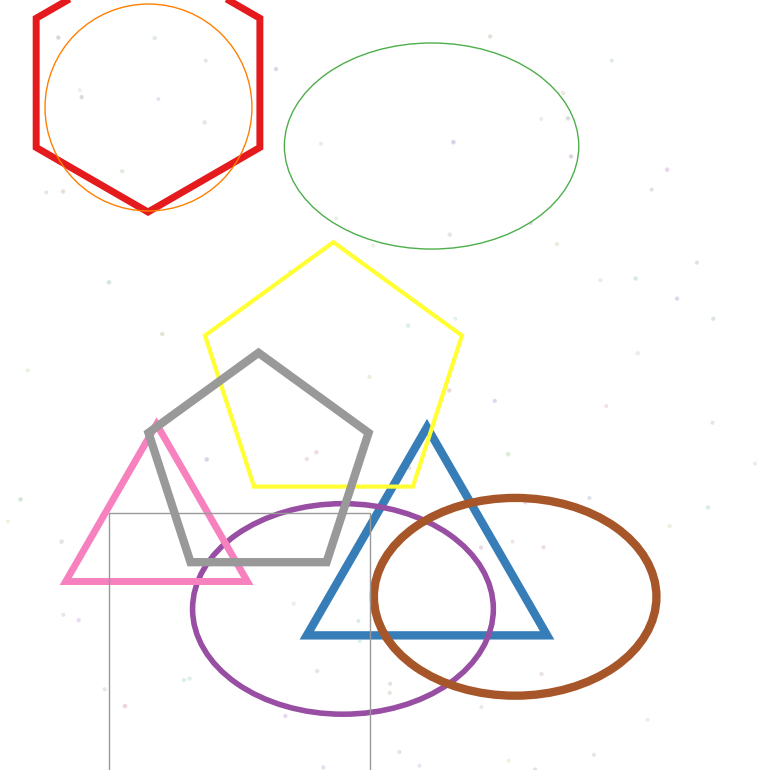[{"shape": "hexagon", "thickness": 2.5, "radius": 0.84, "center": [0.192, 0.892]}, {"shape": "triangle", "thickness": 3, "radius": 0.9, "center": [0.555, 0.265]}, {"shape": "oval", "thickness": 0.5, "radius": 0.96, "center": [0.56, 0.81]}, {"shape": "oval", "thickness": 2, "radius": 0.98, "center": [0.445, 0.209]}, {"shape": "circle", "thickness": 0.5, "radius": 0.67, "center": [0.193, 0.86]}, {"shape": "pentagon", "thickness": 1.5, "radius": 0.88, "center": [0.433, 0.51]}, {"shape": "oval", "thickness": 3, "radius": 0.92, "center": [0.669, 0.225]}, {"shape": "triangle", "thickness": 2.5, "radius": 0.68, "center": [0.203, 0.313]}, {"shape": "pentagon", "thickness": 3, "radius": 0.75, "center": [0.336, 0.391]}, {"shape": "square", "thickness": 0.5, "radius": 0.85, "center": [0.311, 0.164]}]